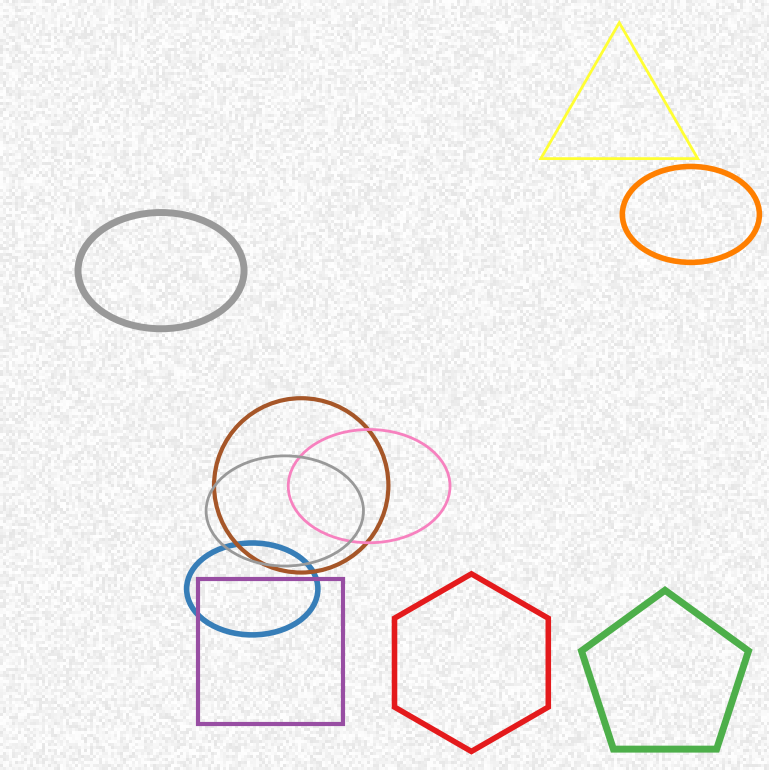[{"shape": "hexagon", "thickness": 2, "radius": 0.58, "center": [0.612, 0.139]}, {"shape": "oval", "thickness": 2, "radius": 0.43, "center": [0.328, 0.235]}, {"shape": "pentagon", "thickness": 2.5, "radius": 0.57, "center": [0.864, 0.119]}, {"shape": "square", "thickness": 1.5, "radius": 0.47, "center": [0.351, 0.153]}, {"shape": "oval", "thickness": 2, "radius": 0.44, "center": [0.897, 0.722]}, {"shape": "triangle", "thickness": 1, "radius": 0.59, "center": [0.804, 0.853]}, {"shape": "circle", "thickness": 1.5, "radius": 0.57, "center": [0.391, 0.37]}, {"shape": "oval", "thickness": 1, "radius": 0.53, "center": [0.479, 0.369]}, {"shape": "oval", "thickness": 1, "radius": 0.51, "center": [0.37, 0.336]}, {"shape": "oval", "thickness": 2.5, "radius": 0.54, "center": [0.209, 0.649]}]